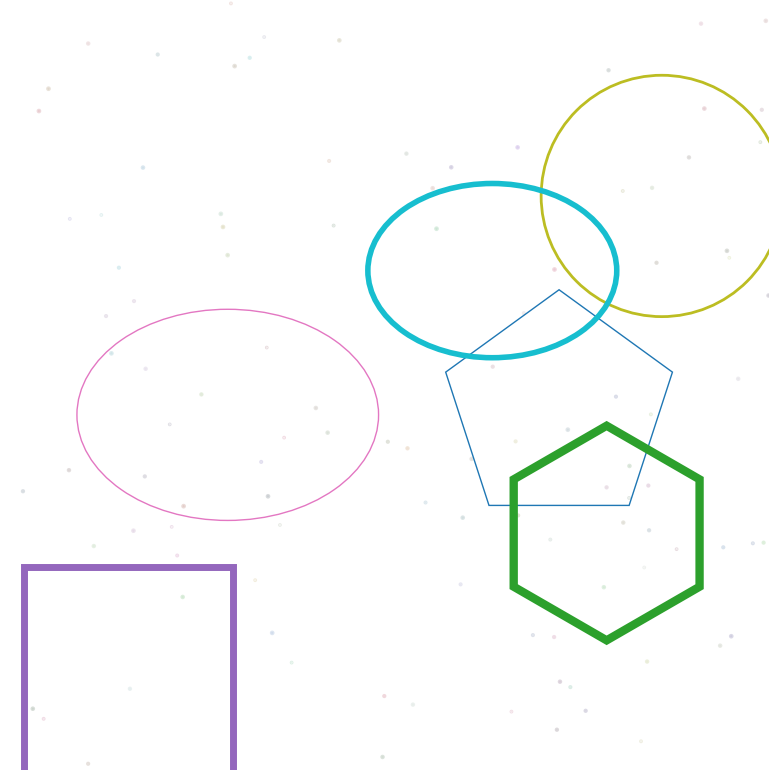[{"shape": "pentagon", "thickness": 0.5, "radius": 0.77, "center": [0.726, 0.469]}, {"shape": "hexagon", "thickness": 3, "radius": 0.7, "center": [0.788, 0.308]}, {"shape": "square", "thickness": 2.5, "radius": 0.68, "center": [0.167, 0.128]}, {"shape": "oval", "thickness": 0.5, "radius": 0.98, "center": [0.296, 0.461]}, {"shape": "circle", "thickness": 1, "radius": 0.78, "center": [0.86, 0.746]}, {"shape": "oval", "thickness": 2, "radius": 0.81, "center": [0.639, 0.649]}]